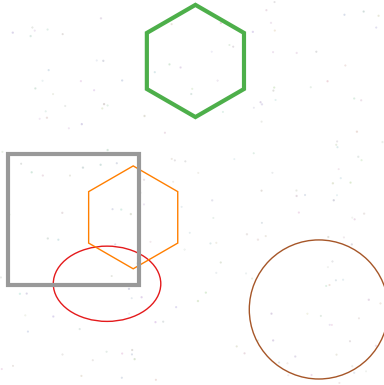[{"shape": "oval", "thickness": 1, "radius": 0.7, "center": [0.278, 0.263]}, {"shape": "hexagon", "thickness": 3, "radius": 0.73, "center": [0.508, 0.842]}, {"shape": "hexagon", "thickness": 1, "radius": 0.67, "center": [0.346, 0.435]}, {"shape": "circle", "thickness": 1, "radius": 0.9, "center": [0.828, 0.196]}, {"shape": "square", "thickness": 3, "radius": 0.85, "center": [0.19, 0.43]}]